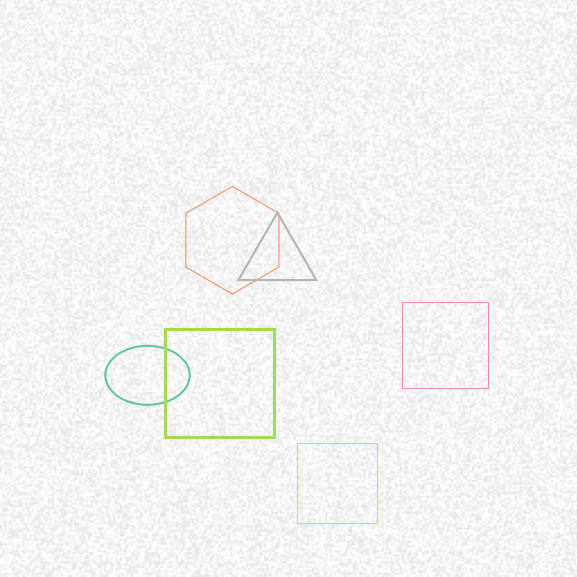[{"shape": "oval", "thickness": 1, "radius": 0.37, "center": [0.255, 0.349]}, {"shape": "hexagon", "thickness": 0.5, "radius": 0.47, "center": [0.402, 0.583]}, {"shape": "square", "thickness": 0.5, "radius": 0.37, "center": [0.77, 0.402]}, {"shape": "square", "thickness": 1.5, "radius": 0.47, "center": [0.38, 0.336]}, {"shape": "square", "thickness": 0.5, "radius": 0.35, "center": [0.584, 0.163]}, {"shape": "triangle", "thickness": 1, "radius": 0.39, "center": [0.48, 0.553]}]